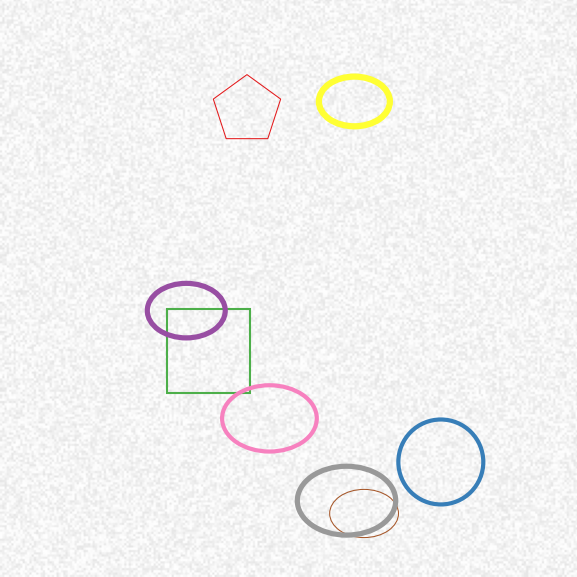[{"shape": "pentagon", "thickness": 0.5, "radius": 0.31, "center": [0.428, 0.809]}, {"shape": "circle", "thickness": 2, "radius": 0.37, "center": [0.763, 0.199]}, {"shape": "square", "thickness": 1, "radius": 0.36, "center": [0.361, 0.391]}, {"shape": "oval", "thickness": 2.5, "radius": 0.34, "center": [0.323, 0.461]}, {"shape": "oval", "thickness": 3, "radius": 0.31, "center": [0.614, 0.823]}, {"shape": "oval", "thickness": 0.5, "radius": 0.3, "center": [0.63, 0.11]}, {"shape": "oval", "thickness": 2, "radius": 0.41, "center": [0.467, 0.275]}, {"shape": "oval", "thickness": 2.5, "radius": 0.43, "center": [0.6, 0.132]}]